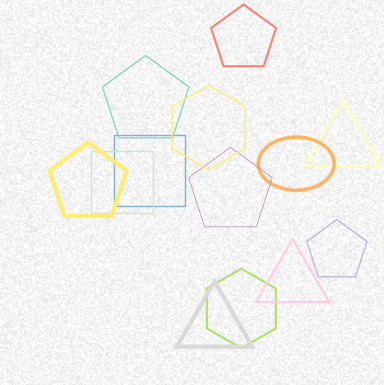[{"shape": "pentagon", "thickness": 1, "radius": 0.59, "center": [0.379, 0.738]}, {"shape": "triangle", "thickness": 1.5, "radius": 0.57, "center": [0.89, 0.626]}, {"shape": "pentagon", "thickness": 1, "radius": 0.41, "center": [0.875, 0.348]}, {"shape": "pentagon", "thickness": 1.5, "radius": 0.44, "center": [0.633, 0.9]}, {"shape": "square", "thickness": 1, "radius": 0.46, "center": [0.389, 0.558]}, {"shape": "oval", "thickness": 2.5, "radius": 0.49, "center": [0.769, 0.575]}, {"shape": "hexagon", "thickness": 1.5, "radius": 0.52, "center": [0.627, 0.199]}, {"shape": "triangle", "thickness": 1.5, "radius": 0.55, "center": [0.76, 0.27]}, {"shape": "triangle", "thickness": 3, "radius": 0.57, "center": [0.557, 0.156]}, {"shape": "pentagon", "thickness": 0.5, "radius": 0.57, "center": [0.599, 0.503]}, {"shape": "square", "thickness": 1, "radius": 0.41, "center": [0.317, 0.527]}, {"shape": "hexagon", "thickness": 1, "radius": 0.55, "center": [0.542, 0.669]}, {"shape": "pentagon", "thickness": 3, "radius": 0.53, "center": [0.229, 0.525]}]